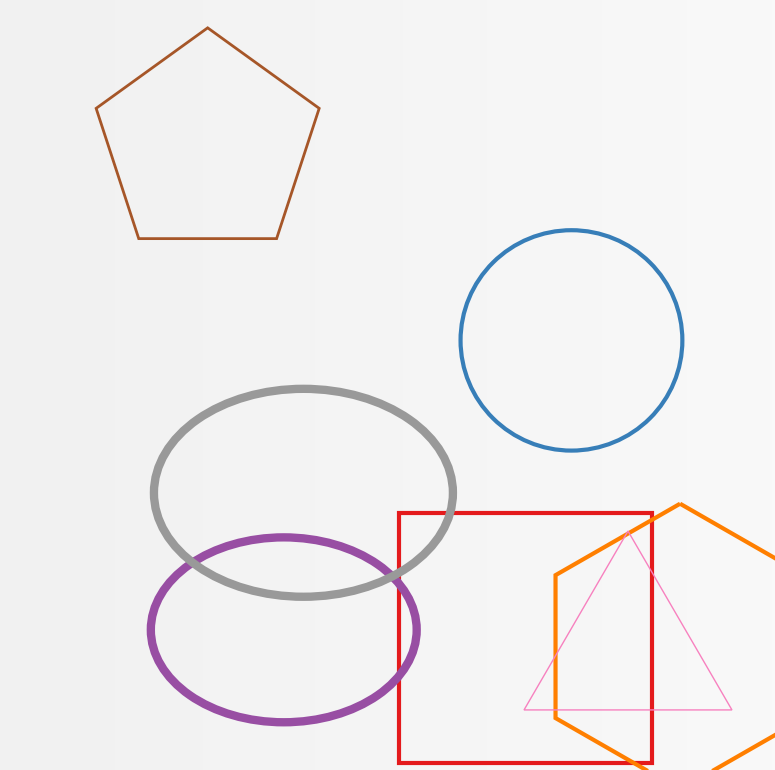[{"shape": "square", "thickness": 1.5, "radius": 0.81, "center": [0.678, 0.171]}, {"shape": "circle", "thickness": 1.5, "radius": 0.72, "center": [0.737, 0.558]}, {"shape": "oval", "thickness": 3, "radius": 0.86, "center": [0.366, 0.182]}, {"shape": "hexagon", "thickness": 1.5, "radius": 0.93, "center": [0.878, 0.16]}, {"shape": "pentagon", "thickness": 1, "radius": 0.76, "center": [0.268, 0.813]}, {"shape": "triangle", "thickness": 0.5, "radius": 0.77, "center": [0.81, 0.155]}, {"shape": "oval", "thickness": 3, "radius": 0.96, "center": [0.392, 0.36]}]